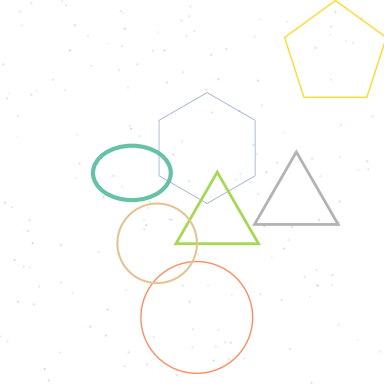[{"shape": "oval", "thickness": 3, "radius": 0.5, "center": [0.343, 0.551]}, {"shape": "circle", "thickness": 1, "radius": 0.73, "center": [0.511, 0.175]}, {"shape": "hexagon", "thickness": 0.5, "radius": 0.72, "center": [0.538, 0.615]}, {"shape": "triangle", "thickness": 2, "radius": 0.62, "center": [0.564, 0.429]}, {"shape": "pentagon", "thickness": 1, "radius": 0.69, "center": [0.871, 0.86]}, {"shape": "circle", "thickness": 1.5, "radius": 0.52, "center": [0.408, 0.368]}, {"shape": "triangle", "thickness": 2, "radius": 0.63, "center": [0.77, 0.48]}]